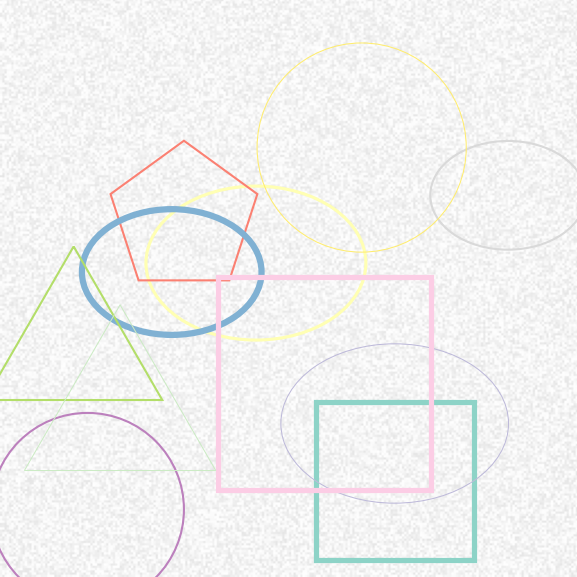[{"shape": "square", "thickness": 2.5, "radius": 0.68, "center": [0.684, 0.166]}, {"shape": "oval", "thickness": 1.5, "radius": 0.95, "center": [0.443, 0.544]}, {"shape": "oval", "thickness": 0.5, "radius": 0.99, "center": [0.683, 0.266]}, {"shape": "pentagon", "thickness": 1, "radius": 0.67, "center": [0.319, 0.622]}, {"shape": "oval", "thickness": 3, "radius": 0.78, "center": [0.297, 0.528]}, {"shape": "triangle", "thickness": 1, "radius": 0.89, "center": [0.127, 0.395]}, {"shape": "square", "thickness": 2.5, "radius": 0.92, "center": [0.562, 0.335]}, {"shape": "oval", "thickness": 1, "radius": 0.67, "center": [0.88, 0.661]}, {"shape": "circle", "thickness": 1, "radius": 0.84, "center": [0.151, 0.117]}, {"shape": "triangle", "thickness": 0.5, "radius": 0.96, "center": [0.208, 0.28]}, {"shape": "circle", "thickness": 0.5, "radius": 0.91, "center": [0.626, 0.744]}]